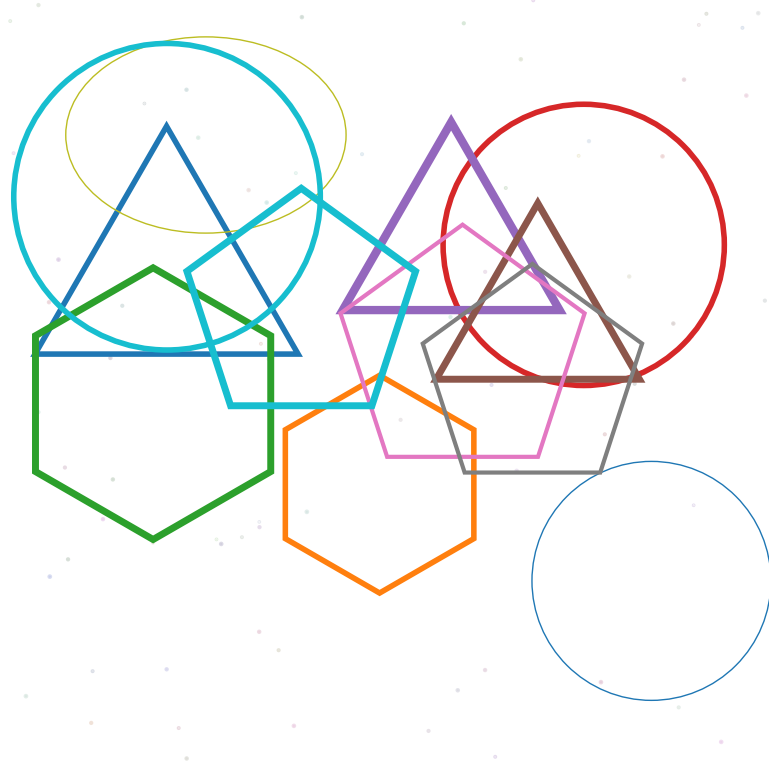[{"shape": "triangle", "thickness": 2, "radius": 0.99, "center": [0.216, 0.639]}, {"shape": "circle", "thickness": 0.5, "radius": 0.78, "center": [0.846, 0.246]}, {"shape": "hexagon", "thickness": 2, "radius": 0.71, "center": [0.493, 0.371]}, {"shape": "hexagon", "thickness": 2.5, "radius": 0.88, "center": [0.199, 0.476]}, {"shape": "circle", "thickness": 2, "radius": 0.91, "center": [0.758, 0.682]}, {"shape": "triangle", "thickness": 3, "radius": 0.81, "center": [0.586, 0.679]}, {"shape": "triangle", "thickness": 2.5, "radius": 0.76, "center": [0.698, 0.584]}, {"shape": "pentagon", "thickness": 1.5, "radius": 0.83, "center": [0.601, 0.542]}, {"shape": "pentagon", "thickness": 1.5, "radius": 0.75, "center": [0.691, 0.507]}, {"shape": "oval", "thickness": 0.5, "radius": 0.91, "center": [0.267, 0.825]}, {"shape": "pentagon", "thickness": 2.5, "radius": 0.78, "center": [0.391, 0.599]}, {"shape": "circle", "thickness": 2, "radius": 1.0, "center": [0.217, 0.745]}]